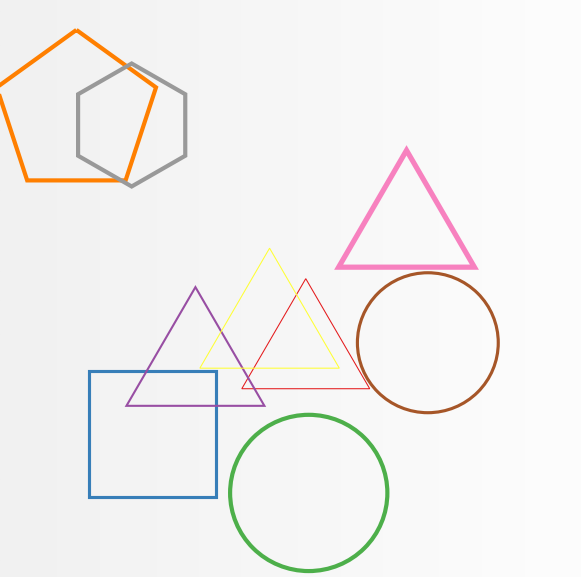[{"shape": "triangle", "thickness": 0.5, "radius": 0.64, "center": [0.526, 0.39]}, {"shape": "square", "thickness": 1.5, "radius": 0.55, "center": [0.263, 0.247]}, {"shape": "circle", "thickness": 2, "radius": 0.68, "center": [0.531, 0.146]}, {"shape": "triangle", "thickness": 1, "radius": 0.69, "center": [0.336, 0.365]}, {"shape": "pentagon", "thickness": 2, "radius": 0.72, "center": [0.131, 0.803]}, {"shape": "triangle", "thickness": 0.5, "radius": 0.69, "center": [0.464, 0.431]}, {"shape": "circle", "thickness": 1.5, "radius": 0.61, "center": [0.736, 0.406]}, {"shape": "triangle", "thickness": 2.5, "radius": 0.67, "center": [0.699, 0.604]}, {"shape": "hexagon", "thickness": 2, "radius": 0.53, "center": [0.227, 0.783]}]